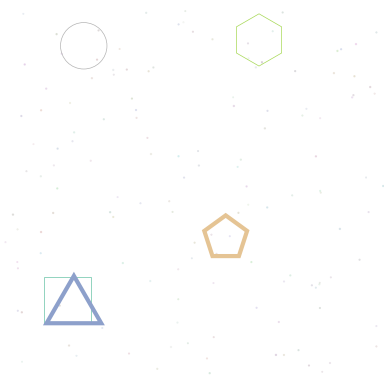[{"shape": "square", "thickness": 0.5, "radius": 0.3, "center": [0.175, 0.219]}, {"shape": "triangle", "thickness": 3, "radius": 0.41, "center": [0.192, 0.201]}, {"shape": "hexagon", "thickness": 0.5, "radius": 0.34, "center": [0.673, 0.896]}, {"shape": "pentagon", "thickness": 3, "radius": 0.29, "center": [0.586, 0.382]}, {"shape": "circle", "thickness": 0.5, "radius": 0.3, "center": [0.217, 0.881]}]